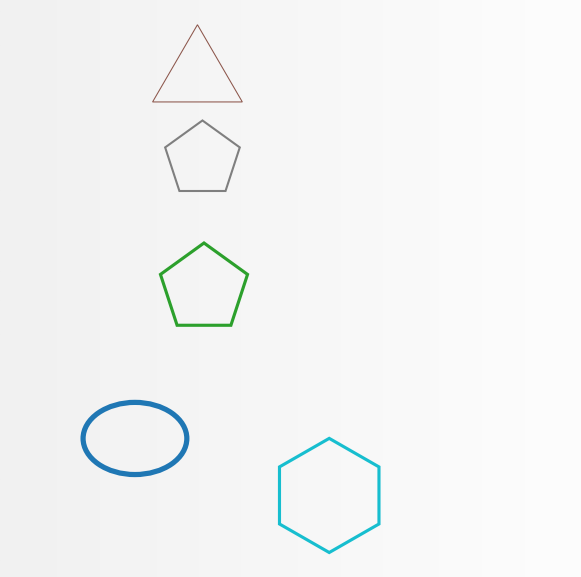[{"shape": "oval", "thickness": 2.5, "radius": 0.45, "center": [0.232, 0.24]}, {"shape": "pentagon", "thickness": 1.5, "radius": 0.39, "center": [0.351, 0.5]}, {"shape": "triangle", "thickness": 0.5, "radius": 0.45, "center": [0.34, 0.867]}, {"shape": "pentagon", "thickness": 1, "radius": 0.34, "center": [0.348, 0.723]}, {"shape": "hexagon", "thickness": 1.5, "radius": 0.49, "center": [0.566, 0.141]}]